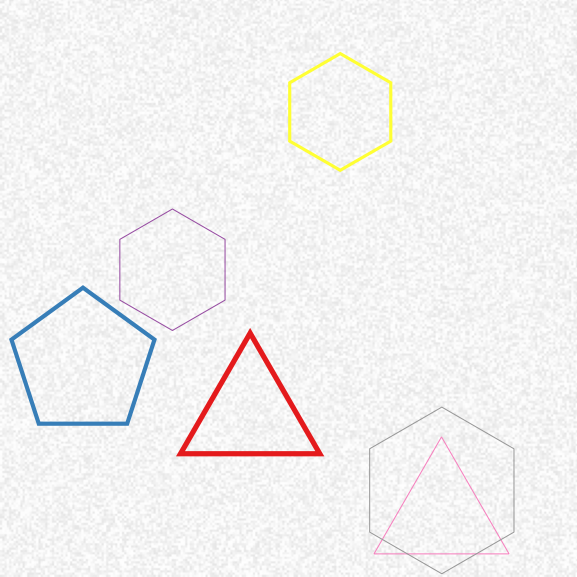[{"shape": "triangle", "thickness": 2.5, "radius": 0.7, "center": [0.433, 0.283]}, {"shape": "pentagon", "thickness": 2, "radius": 0.65, "center": [0.144, 0.371]}, {"shape": "hexagon", "thickness": 0.5, "radius": 0.53, "center": [0.299, 0.532]}, {"shape": "hexagon", "thickness": 1.5, "radius": 0.51, "center": [0.589, 0.805]}, {"shape": "triangle", "thickness": 0.5, "radius": 0.68, "center": [0.765, 0.108]}, {"shape": "hexagon", "thickness": 0.5, "radius": 0.72, "center": [0.765, 0.15]}]